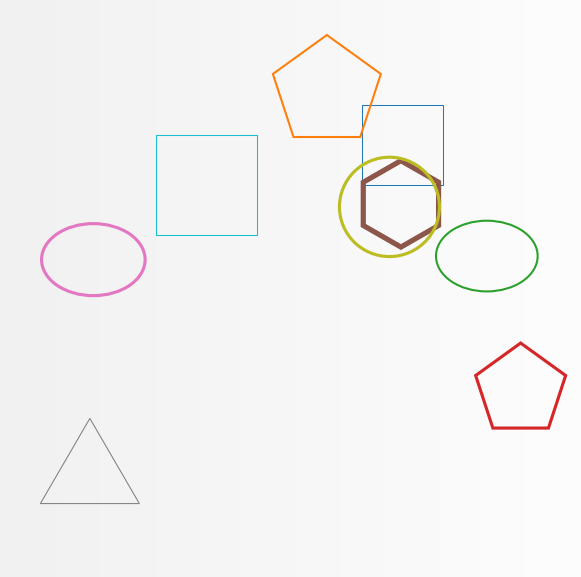[{"shape": "square", "thickness": 0.5, "radius": 0.35, "center": [0.693, 0.748]}, {"shape": "pentagon", "thickness": 1, "radius": 0.49, "center": [0.562, 0.841]}, {"shape": "oval", "thickness": 1, "radius": 0.44, "center": [0.838, 0.556]}, {"shape": "pentagon", "thickness": 1.5, "radius": 0.41, "center": [0.896, 0.324]}, {"shape": "hexagon", "thickness": 2.5, "radius": 0.37, "center": [0.69, 0.646]}, {"shape": "oval", "thickness": 1.5, "radius": 0.45, "center": [0.161, 0.55]}, {"shape": "triangle", "thickness": 0.5, "radius": 0.49, "center": [0.155, 0.176]}, {"shape": "circle", "thickness": 1.5, "radius": 0.43, "center": [0.67, 0.641]}, {"shape": "square", "thickness": 0.5, "radius": 0.43, "center": [0.355, 0.679]}]